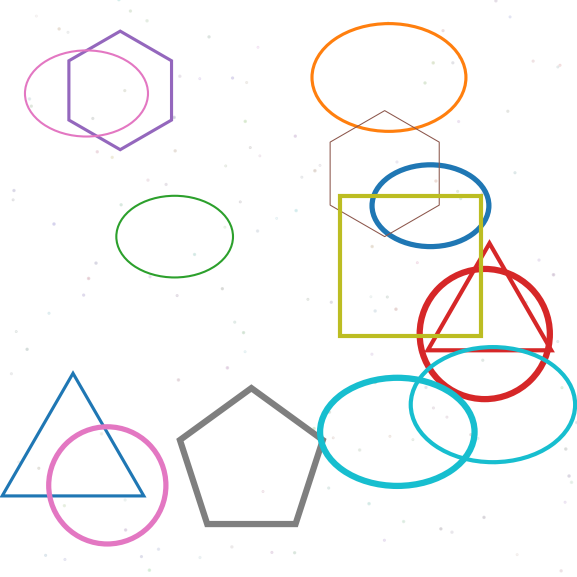[{"shape": "triangle", "thickness": 1.5, "radius": 0.71, "center": [0.126, 0.211]}, {"shape": "oval", "thickness": 2.5, "radius": 0.51, "center": [0.745, 0.643]}, {"shape": "oval", "thickness": 1.5, "radius": 0.67, "center": [0.674, 0.865]}, {"shape": "oval", "thickness": 1, "radius": 0.51, "center": [0.302, 0.589]}, {"shape": "triangle", "thickness": 2, "radius": 0.62, "center": [0.848, 0.454]}, {"shape": "circle", "thickness": 3, "radius": 0.56, "center": [0.839, 0.421]}, {"shape": "hexagon", "thickness": 1.5, "radius": 0.51, "center": [0.208, 0.843]}, {"shape": "hexagon", "thickness": 0.5, "radius": 0.55, "center": [0.666, 0.699]}, {"shape": "circle", "thickness": 2.5, "radius": 0.51, "center": [0.186, 0.159]}, {"shape": "oval", "thickness": 1, "radius": 0.53, "center": [0.15, 0.837]}, {"shape": "pentagon", "thickness": 3, "radius": 0.65, "center": [0.435, 0.197]}, {"shape": "square", "thickness": 2, "radius": 0.61, "center": [0.711, 0.538]}, {"shape": "oval", "thickness": 3, "radius": 0.67, "center": [0.688, 0.251]}, {"shape": "oval", "thickness": 2, "radius": 0.71, "center": [0.854, 0.298]}]